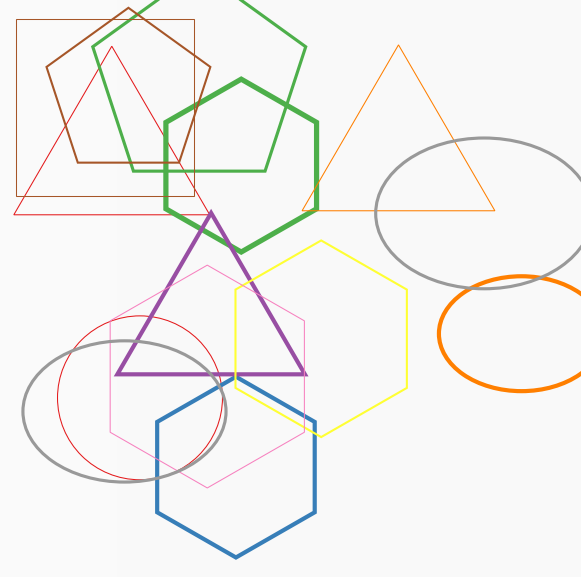[{"shape": "circle", "thickness": 0.5, "radius": 0.71, "center": [0.241, 0.31]}, {"shape": "triangle", "thickness": 0.5, "radius": 0.97, "center": [0.192, 0.725]}, {"shape": "hexagon", "thickness": 2, "radius": 0.78, "center": [0.406, 0.19]}, {"shape": "hexagon", "thickness": 2.5, "radius": 0.75, "center": [0.415, 0.712]}, {"shape": "pentagon", "thickness": 1.5, "radius": 0.96, "center": [0.343, 0.859]}, {"shape": "triangle", "thickness": 2, "radius": 0.93, "center": [0.363, 0.444]}, {"shape": "triangle", "thickness": 0.5, "radius": 0.96, "center": [0.686, 0.73]}, {"shape": "oval", "thickness": 2, "radius": 0.71, "center": [0.897, 0.421]}, {"shape": "hexagon", "thickness": 1, "radius": 0.85, "center": [0.553, 0.413]}, {"shape": "square", "thickness": 0.5, "radius": 0.77, "center": [0.18, 0.813]}, {"shape": "pentagon", "thickness": 1, "radius": 0.74, "center": [0.221, 0.837]}, {"shape": "hexagon", "thickness": 0.5, "radius": 0.96, "center": [0.357, 0.347]}, {"shape": "oval", "thickness": 1.5, "radius": 0.87, "center": [0.214, 0.287]}, {"shape": "oval", "thickness": 1.5, "radius": 0.93, "center": [0.833, 0.63]}]